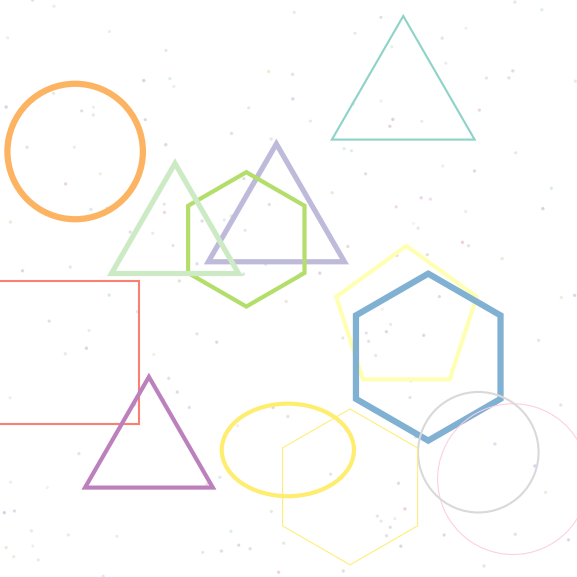[{"shape": "triangle", "thickness": 1, "radius": 0.71, "center": [0.698, 0.829]}, {"shape": "pentagon", "thickness": 2, "radius": 0.64, "center": [0.704, 0.446]}, {"shape": "triangle", "thickness": 2.5, "radius": 0.68, "center": [0.479, 0.614]}, {"shape": "square", "thickness": 1, "radius": 0.62, "center": [0.117, 0.389]}, {"shape": "hexagon", "thickness": 3, "radius": 0.72, "center": [0.742, 0.381]}, {"shape": "circle", "thickness": 3, "radius": 0.59, "center": [0.13, 0.737]}, {"shape": "hexagon", "thickness": 2, "radius": 0.58, "center": [0.427, 0.585]}, {"shape": "circle", "thickness": 0.5, "radius": 0.65, "center": [0.888, 0.169]}, {"shape": "circle", "thickness": 1, "radius": 0.52, "center": [0.828, 0.216]}, {"shape": "triangle", "thickness": 2, "radius": 0.64, "center": [0.258, 0.219]}, {"shape": "triangle", "thickness": 2.5, "radius": 0.64, "center": [0.303, 0.589]}, {"shape": "hexagon", "thickness": 0.5, "radius": 0.68, "center": [0.606, 0.156]}, {"shape": "oval", "thickness": 2, "radius": 0.57, "center": [0.498, 0.22]}]